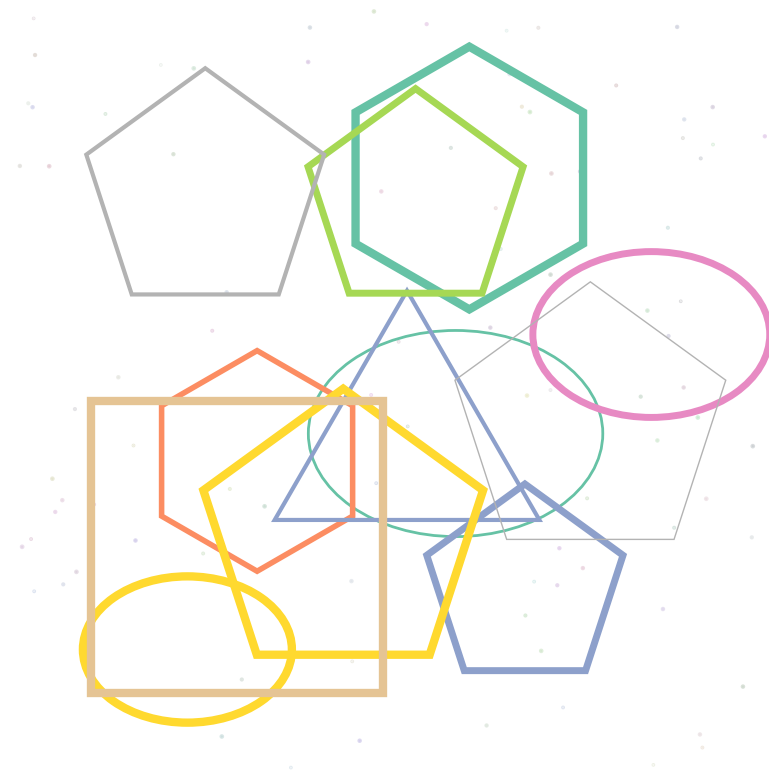[{"shape": "oval", "thickness": 1, "radius": 0.96, "center": [0.592, 0.437]}, {"shape": "hexagon", "thickness": 3, "radius": 0.85, "center": [0.609, 0.769]}, {"shape": "hexagon", "thickness": 2, "radius": 0.72, "center": [0.334, 0.401]}, {"shape": "triangle", "thickness": 1.5, "radius": 0.99, "center": [0.529, 0.424]}, {"shape": "pentagon", "thickness": 2.5, "radius": 0.67, "center": [0.682, 0.237]}, {"shape": "oval", "thickness": 2.5, "radius": 0.77, "center": [0.846, 0.566]}, {"shape": "pentagon", "thickness": 2.5, "radius": 0.73, "center": [0.54, 0.738]}, {"shape": "oval", "thickness": 3, "radius": 0.68, "center": [0.243, 0.156]}, {"shape": "pentagon", "thickness": 3, "radius": 0.95, "center": [0.446, 0.304]}, {"shape": "square", "thickness": 3, "radius": 0.95, "center": [0.308, 0.289]}, {"shape": "pentagon", "thickness": 1.5, "radius": 0.81, "center": [0.267, 0.749]}, {"shape": "pentagon", "thickness": 0.5, "radius": 0.92, "center": [0.767, 0.449]}]